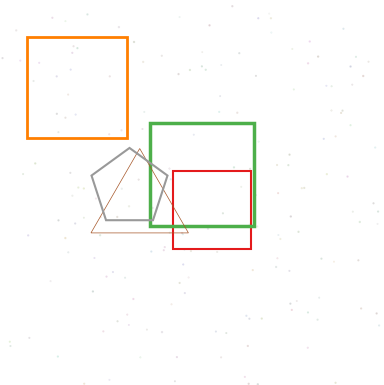[{"shape": "square", "thickness": 1.5, "radius": 0.5, "center": [0.55, 0.455]}, {"shape": "square", "thickness": 2.5, "radius": 0.67, "center": [0.524, 0.546]}, {"shape": "square", "thickness": 2, "radius": 0.65, "center": [0.2, 0.773]}, {"shape": "triangle", "thickness": 0.5, "radius": 0.73, "center": [0.363, 0.468]}, {"shape": "pentagon", "thickness": 1.5, "radius": 0.52, "center": [0.336, 0.512]}]